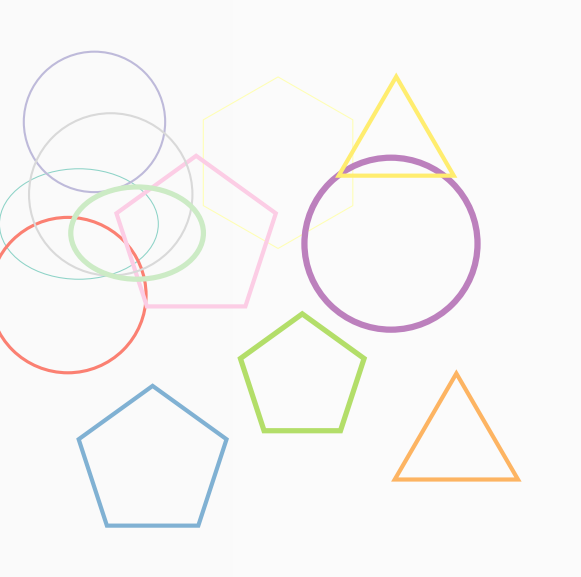[{"shape": "oval", "thickness": 0.5, "radius": 0.68, "center": [0.136, 0.611]}, {"shape": "hexagon", "thickness": 0.5, "radius": 0.74, "center": [0.478, 0.717]}, {"shape": "circle", "thickness": 1, "radius": 0.61, "center": [0.163, 0.788]}, {"shape": "circle", "thickness": 1.5, "radius": 0.67, "center": [0.117, 0.488]}, {"shape": "pentagon", "thickness": 2, "radius": 0.67, "center": [0.263, 0.197]}, {"shape": "triangle", "thickness": 2, "radius": 0.61, "center": [0.785, 0.23]}, {"shape": "pentagon", "thickness": 2.5, "radius": 0.56, "center": [0.52, 0.344]}, {"shape": "pentagon", "thickness": 2, "radius": 0.72, "center": [0.337, 0.585]}, {"shape": "circle", "thickness": 1, "radius": 0.7, "center": [0.19, 0.663]}, {"shape": "circle", "thickness": 3, "radius": 0.74, "center": [0.673, 0.577]}, {"shape": "oval", "thickness": 2.5, "radius": 0.57, "center": [0.236, 0.596]}, {"shape": "triangle", "thickness": 2, "radius": 0.57, "center": [0.682, 0.752]}]